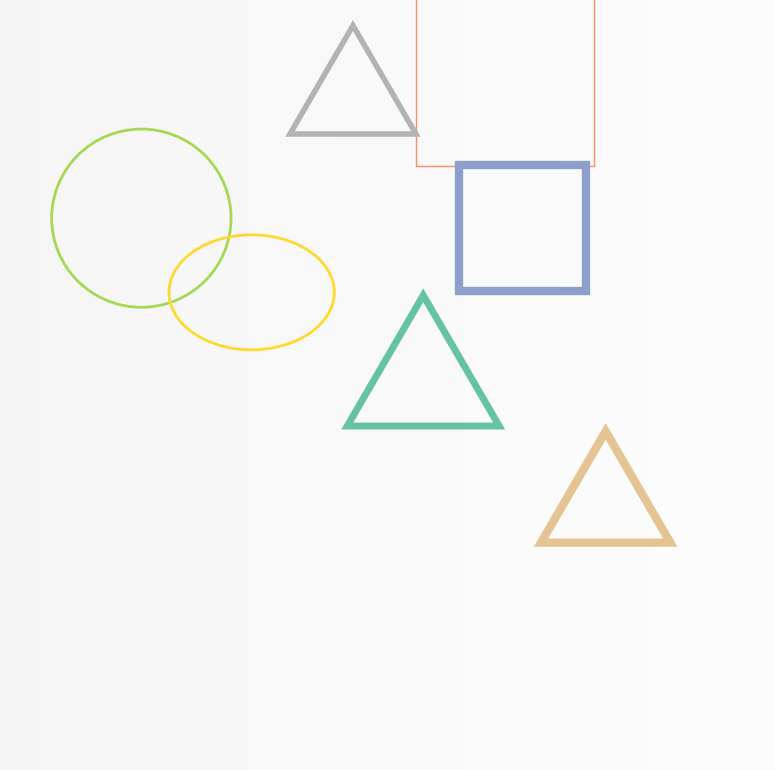[{"shape": "triangle", "thickness": 2.5, "radius": 0.57, "center": [0.546, 0.503]}, {"shape": "square", "thickness": 0.5, "radius": 0.57, "center": [0.652, 0.899]}, {"shape": "square", "thickness": 3, "radius": 0.41, "center": [0.674, 0.704]}, {"shape": "circle", "thickness": 1, "radius": 0.58, "center": [0.182, 0.717]}, {"shape": "oval", "thickness": 1, "radius": 0.53, "center": [0.325, 0.62]}, {"shape": "triangle", "thickness": 3, "radius": 0.48, "center": [0.781, 0.343]}, {"shape": "triangle", "thickness": 2, "radius": 0.47, "center": [0.455, 0.873]}]